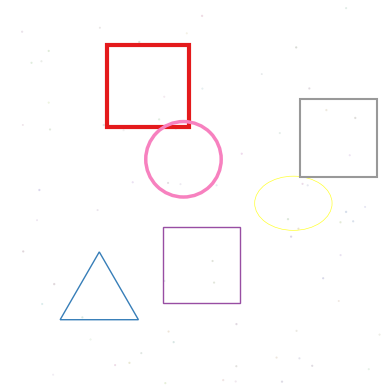[{"shape": "square", "thickness": 3, "radius": 0.53, "center": [0.384, 0.776]}, {"shape": "triangle", "thickness": 1, "radius": 0.59, "center": [0.258, 0.228]}, {"shape": "square", "thickness": 1, "radius": 0.49, "center": [0.523, 0.311]}, {"shape": "oval", "thickness": 0.5, "radius": 0.5, "center": [0.762, 0.472]}, {"shape": "circle", "thickness": 2.5, "radius": 0.49, "center": [0.477, 0.586]}, {"shape": "square", "thickness": 1.5, "radius": 0.5, "center": [0.879, 0.642]}]